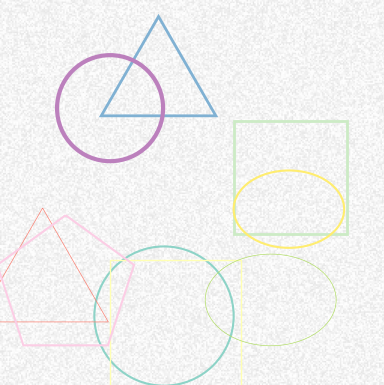[{"shape": "circle", "thickness": 1.5, "radius": 0.9, "center": [0.426, 0.179]}, {"shape": "square", "thickness": 1, "radius": 0.85, "center": [0.456, 0.155]}, {"shape": "triangle", "thickness": 0.5, "radius": 0.99, "center": [0.111, 0.262]}, {"shape": "triangle", "thickness": 2, "radius": 0.86, "center": [0.412, 0.785]}, {"shape": "oval", "thickness": 0.5, "radius": 0.85, "center": [0.703, 0.221]}, {"shape": "pentagon", "thickness": 1.5, "radius": 0.93, "center": [0.171, 0.254]}, {"shape": "circle", "thickness": 3, "radius": 0.69, "center": [0.286, 0.719]}, {"shape": "square", "thickness": 2, "radius": 0.73, "center": [0.755, 0.539]}, {"shape": "oval", "thickness": 1.5, "radius": 0.72, "center": [0.75, 0.457]}]